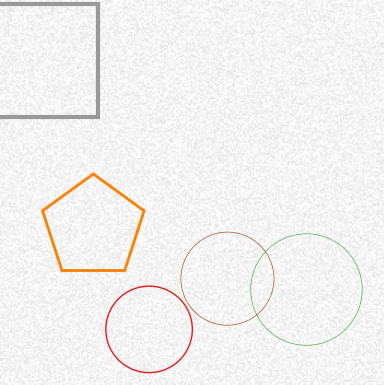[{"shape": "circle", "thickness": 1, "radius": 0.56, "center": [0.387, 0.144]}, {"shape": "circle", "thickness": 0.5, "radius": 0.72, "center": [0.796, 0.248]}, {"shape": "pentagon", "thickness": 2, "radius": 0.69, "center": [0.242, 0.41]}, {"shape": "circle", "thickness": 0.5, "radius": 0.6, "center": [0.591, 0.276]}, {"shape": "square", "thickness": 3, "radius": 0.74, "center": [0.107, 0.843]}]